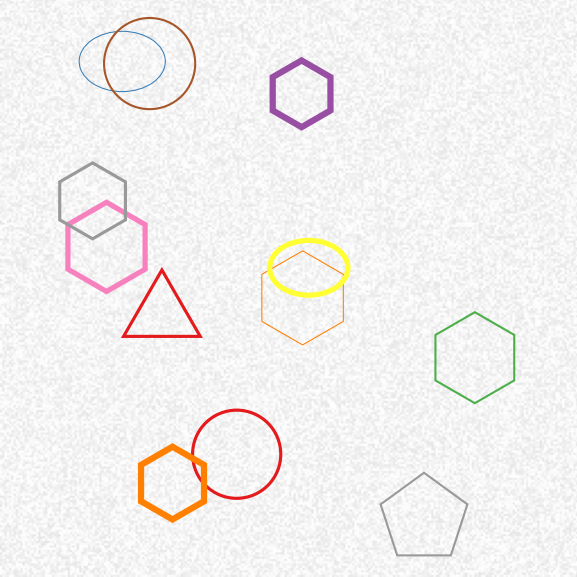[{"shape": "circle", "thickness": 1.5, "radius": 0.38, "center": [0.41, 0.213]}, {"shape": "triangle", "thickness": 1.5, "radius": 0.38, "center": [0.28, 0.455]}, {"shape": "oval", "thickness": 0.5, "radius": 0.37, "center": [0.212, 0.893]}, {"shape": "hexagon", "thickness": 1, "radius": 0.39, "center": [0.822, 0.38]}, {"shape": "hexagon", "thickness": 3, "radius": 0.29, "center": [0.522, 0.837]}, {"shape": "hexagon", "thickness": 0.5, "radius": 0.41, "center": [0.524, 0.483]}, {"shape": "hexagon", "thickness": 3, "radius": 0.31, "center": [0.299, 0.163]}, {"shape": "oval", "thickness": 2.5, "radius": 0.34, "center": [0.535, 0.535]}, {"shape": "circle", "thickness": 1, "radius": 0.39, "center": [0.259, 0.889]}, {"shape": "hexagon", "thickness": 2.5, "radius": 0.39, "center": [0.184, 0.572]}, {"shape": "pentagon", "thickness": 1, "radius": 0.4, "center": [0.734, 0.101]}, {"shape": "hexagon", "thickness": 1.5, "radius": 0.33, "center": [0.16, 0.651]}]